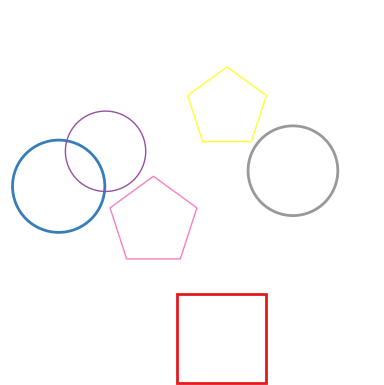[{"shape": "square", "thickness": 2, "radius": 0.58, "center": [0.576, 0.12]}, {"shape": "circle", "thickness": 2, "radius": 0.6, "center": [0.152, 0.516]}, {"shape": "circle", "thickness": 1, "radius": 0.52, "center": [0.274, 0.607]}, {"shape": "pentagon", "thickness": 1, "radius": 0.54, "center": [0.59, 0.719]}, {"shape": "pentagon", "thickness": 1, "radius": 0.59, "center": [0.399, 0.423]}, {"shape": "circle", "thickness": 2, "radius": 0.58, "center": [0.761, 0.557]}]